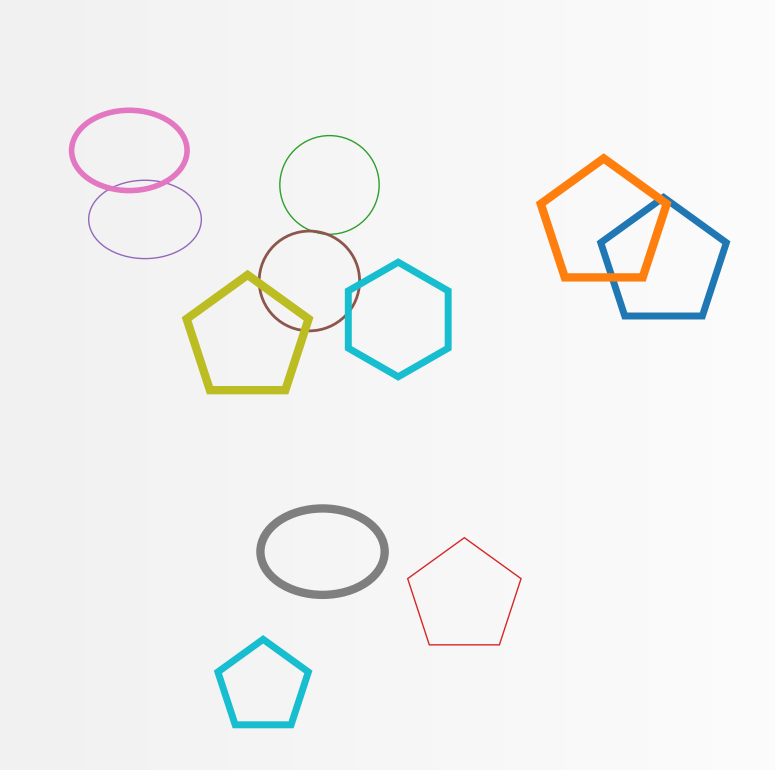[{"shape": "pentagon", "thickness": 2.5, "radius": 0.43, "center": [0.856, 0.659]}, {"shape": "pentagon", "thickness": 3, "radius": 0.43, "center": [0.779, 0.709]}, {"shape": "circle", "thickness": 0.5, "radius": 0.32, "center": [0.425, 0.76]}, {"shape": "pentagon", "thickness": 0.5, "radius": 0.38, "center": [0.599, 0.225]}, {"shape": "oval", "thickness": 0.5, "radius": 0.36, "center": [0.187, 0.715]}, {"shape": "circle", "thickness": 1, "radius": 0.32, "center": [0.399, 0.635]}, {"shape": "oval", "thickness": 2, "radius": 0.37, "center": [0.167, 0.805]}, {"shape": "oval", "thickness": 3, "radius": 0.4, "center": [0.416, 0.284]}, {"shape": "pentagon", "thickness": 3, "radius": 0.41, "center": [0.32, 0.56]}, {"shape": "pentagon", "thickness": 2.5, "radius": 0.31, "center": [0.34, 0.108]}, {"shape": "hexagon", "thickness": 2.5, "radius": 0.37, "center": [0.514, 0.585]}]